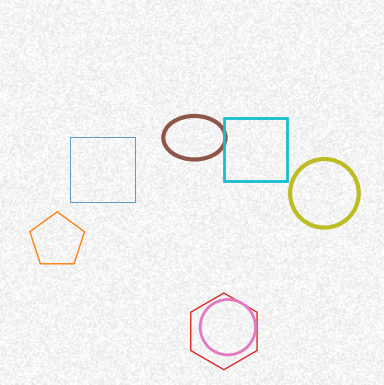[{"shape": "square", "thickness": 0.5, "radius": 0.42, "center": [0.266, 0.561]}, {"shape": "pentagon", "thickness": 1, "radius": 0.37, "center": [0.149, 0.375]}, {"shape": "hexagon", "thickness": 1, "radius": 0.5, "center": [0.582, 0.139]}, {"shape": "oval", "thickness": 3, "radius": 0.4, "center": [0.505, 0.642]}, {"shape": "circle", "thickness": 2, "radius": 0.36, "center": [0.592, 0.15]}, {"shape": "circle", "thickness": 3, "radius": 0.45, "center": [0.843, 0.498]}, {"shape": "square", "thickness": 2, "radius": 0.41, "center": [0.664, 0.612]}]